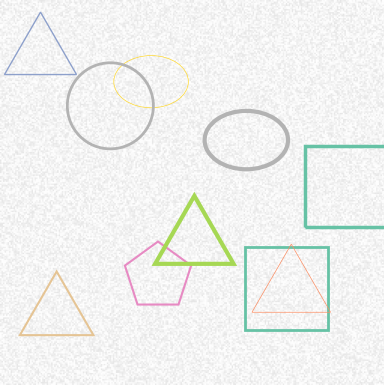[{"shape": "square", "thickness": 2, "radius": 0.54, "center": [0.745, 0.251]}, {"shape": "square", "thickness": 2.5, "radius": 0.53, "center": [0.896, 0.517]}, {"shape": "triangle", "thickness": 0.5, "radius": 0.59, "center": [0.757, 0.248]}, {"shape": "triangle", "thickness": 1, "radius": 0.54, "center": [0.105, 0.86]}, {"shape": "pentagon", "thickness": 1.5, "radius": 0.45, "center": [0.41, 0.282]}, {"shape": "triangle", "thickness": 3, "radius": 0.59, "center": [0.505, 0.374]}, {"shape": "oval", "thickness": 0.5, "radius": 0.48, "center": [0.392, 0.788]}, {"shape": "triangle", "thickness": 1.5, "radius": 0.55, "center": [0.147, 0.185]}, {"shape": "circle", "thickness": 2, "radius": 0.56, "center": [0.287, 0.725]}, {"shape": "oval", "thickness": 3, "radius": 0.54, "center": [0.64, 0.636]}]